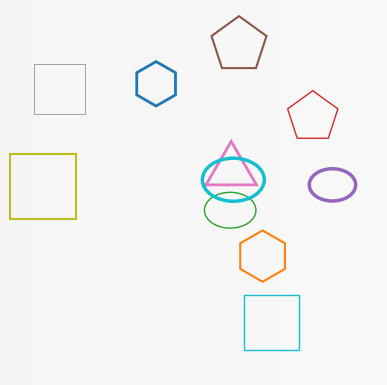[{"shape": "hexagon", "thickness": 2, "radius": 0.29, "center": [0.403, 0.782]}, {"shape": "hexagon", "thickness": 1.5, "radius": 0.33, "center": [0.678, 0.335]}, {"shape": "oval", "thickness": 1, "radius": 0.33, "center": [0.594, 0.454]}, {"shape": "pentagon", "thickness": 1, "radius": 0.34, "center": [0.807, 0.696]}, {"shape": "oval", "thickness": 2.5, "radius": 0.3, "center": [0.858, 0.52]}, {"shape": "pentagon", "thickness": 1.5, "radius": 0.37, "center": [0.617, 0.883]}, {"shape": "triangle", "thickness": 2, "radius": 0.38, "center": [0.597, 0.557]}, {"shape": "square", "thickness": 0.5, "radius": 0.33, "center": [0.154, 0.768]}, {"shape": "square", "thickness": 1.5, "radius": 0.42, "center": [0.111, 0.515]}, {"shape": "square", "thickness": 1, "radius": 0.36, "center": [0.701, 0.163]}, {"shape": "oval", "thickness": 2.5, "radius": 0.4, "center": [0.602, 0.533]}]